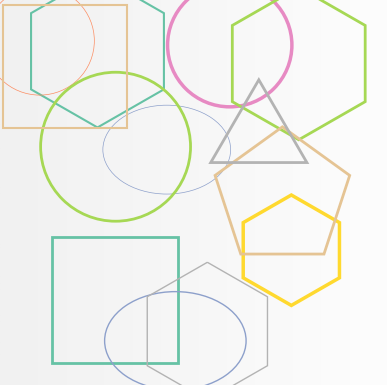[{"shape": "square", "thickness": 2, "radius": 0.81, "center": [0.296, 0.221]}, {"shape": "hexagon", "thickness": 1.5, "radius": 0.99, "center": [0.252, 0.867]}, {"shape": "circle", "thickness": 0.5, "radius": 0.71, "center": [0.102, 0.894]}, {"shape": "oval", "thickness": 0.5, "radius": 0.82, "center": [0.43, 0.611]}, {"shape": "oval", "thickness": 1, "radius": 0.91, "center": [0.453, 0.115]}, {"shape": "circle", "thickness": 2.5, "radius": 0.8, "center": [0.593, 0.883]}, {"shape": "hexagon", "thickness": 2, "radius": 0.99, "center": [0.771, 0.835]}, {"shape": "circle", "thickness": 2, "radius": 0.97, "center": [0.298, 0.619]}, {"shape": "hexagon", "thickness": 2.5, "radius": 0.72, "center": [0.752, 0.35]}, {"shape": "square", "thickness": 1.5, "radius": 0.8, "center": [0.169, 0.827]}, {"shape": "pentagon", "thickness": 2, "radius": 0.91, "center": [0.729, 0.488]}, {"shape": "triangle", "thickness": 2, "radius": 0.72, "center": [0.668, 0.649]}, {"shape": "hexagon", "thickness": 1, "radius": 0.9, "center": [0.535, 0.14]}]